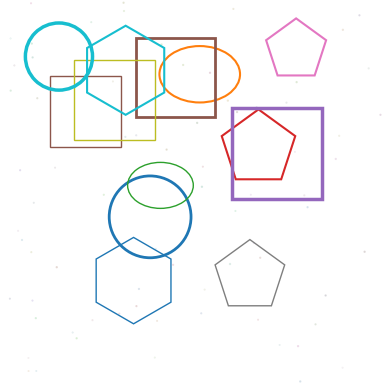[{"shape": "hexagon", "thickness": 1, "radius": 0.56, "center": [0.347, 0.271]}, {"shape": "circle", "thickness": 2, "radius": 0.53, "center": [0.39, 0.437]}, {"shape": "oval", "thickness": 1.5, "radius": 0.52, "center": [0.519, 0.807]}, {"shape": "oval", "thickness": 1, "radius": 0.43, "center": [0.417, 0.518]}, {"shape": "pentagon", "thickness": 1.5, "radius": 0.5, "center": [0.671, 0.615]}, {"shape": "square", "thickness": 2.5, "radius": 0.59, "center": [0.72, 0.602]}, {"shape": "square", "thickness": 1, "radius": 0.46, "center": [0.222, 0.71]}, {"shape": "square", "thickness": 2, "radius": 0.51, "center": [0.457, 0.8]}, {"shape": "pentagon", "thickness": 1.5, "radius": 0.41, "center": [0.769, 0.87]}, {"shape": "pentagon", "thickness": 1, "radius": 0.48, "center": [0.649, 0.283]}, {"shape": "square", "thickness": 1, "radius": 0.52, "center": [0.297, 0.74]}, {"shape": "circle", "thickness": 2.5, "radius": 0.44, "center": [0.153, 0.853]}, {"shape": "hexagon", "thickness": 1.5, "radius": 0.58, "center": [0.326, 0.817]}]